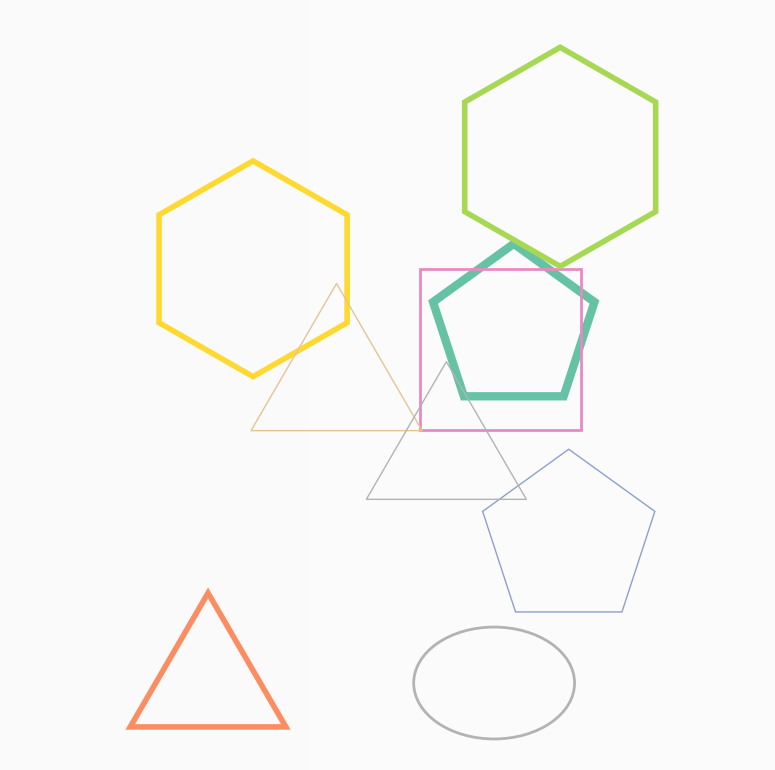[{"shape": "pentagon", "thickness": 3, "radius": 0.55, "center": [0.663, 0.574]}, {"shape": "triangle", "thickness": 2, "radius": 0.58, "center": [0.268, 0.114]}, {"shape": "pentagon", "thickness": 0.5, "radius": 0.58, "center": [0.734, 0.3]}, {"shape": "square", "thickness": 1, "radius": 0.52, "center": [0.646, 0.546]}, {"shape": "hexagon", "thickness": 2, "radius": 0.71, "center": [0.723, 0.796]}, {"shape": "hexagon", "thickness": 2, "radius": 0.7, "center": [0.327, 0.651]}, {"shape": "triangle", "thickness": 0.5, "radius": 0.64, "center": [0.434, 0.504]}, {"shape": "oval", "thickness": 1, "radius": 0.52, "center": [0.638, 0.113]}, {"shape": "triangle", "thickness": 0.5, "radius": 0.6, "center": [0.576, 0.411]}]